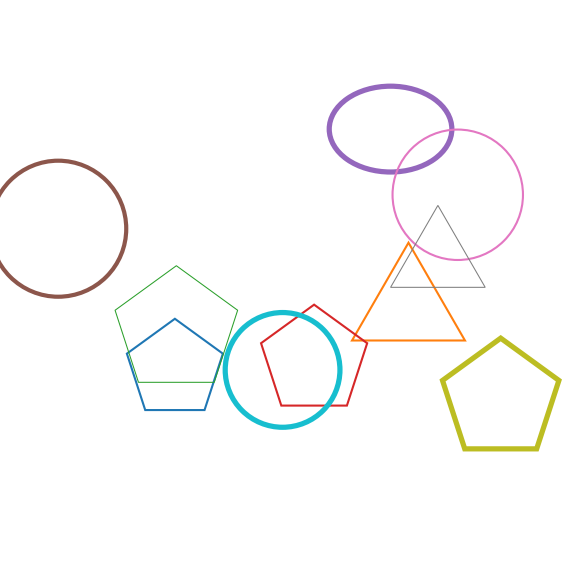[{"shape": "pentagon", "thickness": 1, "radius": 0.44, "center": [0.303, 0.36]}, {"shape": "triangle", "thickness": 1, "radius": 0.56, "center": [0.707, 0.466]}, {"shape": "pentagon", "thickness": 0.5, "radius": 0.56, "center": [0.305, 0.427]}, {"shape": "pentagon", "thickness": 1, "radius": 0.48, "center": [0.544, 0.375]}, {"shape": "oval", "thickness": 2.5, "radius": 0.53, "center": [0.676, 0.776]}, {"shape": "circle", "thickness": 2, "radius": 0.59, "center": [0.101, 0.603]}, {"shape": "circle", "thickness": 1, "radius": 0.56, "center": [0.793, 0.662]}, {"shape": "triangle", "thickness": 0.5, "radius": 0.47, "center": [0.758, 0.549]}, {"shape": "pentagon", "thickness": 2.5, "radius": 0.53, "center": [0.867, 0.308]}, {"shape": "circle", "thickness": 2.5, "radius": 0.5, "center": [0.489, 0.359]}]